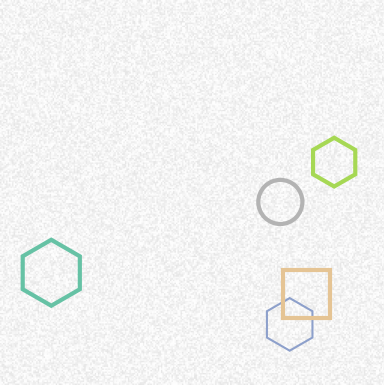[{"shape": "hexagon", "thickness": 3, "radius": 0.43, "center": [0.133, 0.292]}, {"shape": "hexagon", "thickness": 1.5, "radius": 0.34, "center": [0.752, 0.157]}, {"shape": "hexagon", "thickness": 3, "radius": 0.32, "center": [0.868, 0.579]}, {"shape": "square", "thickness": 3, "radius": 0.31, "center": [0.796, 0.237]}, {"shape": "circle", "thickness": 3, "radius": 0.29, "center": [0.728, 0.475]}]